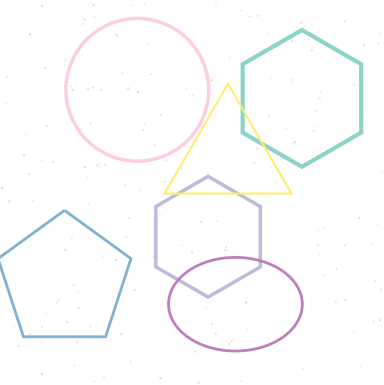[{"shape": "hexagon", "thickness": 3, "radius": 0.89, "center": [0.784, 0.744]}, {"shape": "hexagon", "thickness": 2.5, "radius": 0.78, "center": [0.54, 0.385]}, {"shape": "pentagon", "thickness": 2, "radius": 0.91, "center": [0.168, 0.272]}, {"shape": "circle", "thickness": 2.5, "radius": 0.93, "center": [0.357, 0.767]}, {"shape": "oval", "thickness": 2, "radius": 0.87, "center": [0.611, 0.21]}, {"shape": "triangle", "thickness": 1.5, "radius": 0.95, "center": [0.592, 0.592]}]